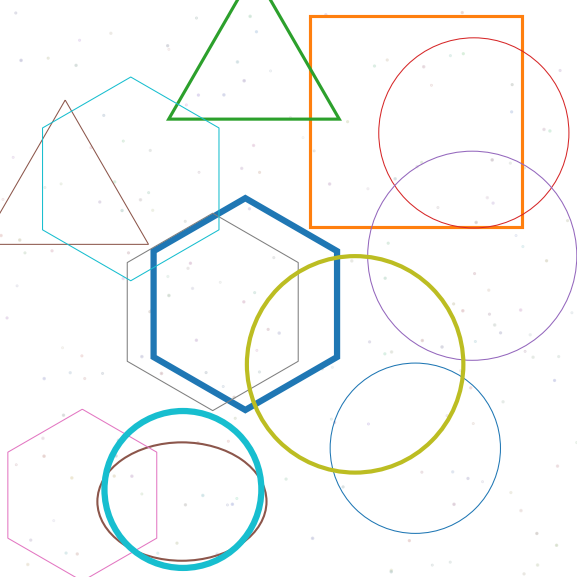[{"shape": "hexagon", "thickness": 3, "radius": 0.92, "center": [0.425, 0.473]}, {"shape": "circle", "thickness": 0.5, "radius": 0.74, "center": [0.719, 0.223]}, {"shape": "square", "thickness": 1.5, "radius": 0.92, "center": [0.721, 0.789]}, {"shape": "triangle", "thickness": 1.5, "radius": 0.85, "center": [0.44, 0.878]}, {"shape": "circle", "thickness": 0.5, "radius": 0.82, "center": [0.82, 0.769]}, {"shape": "circle", "thickness": 0.5, "radius": 0.91, "center": [0.818, 0.556]}, {"shape": "triangle", "thickness": 0.5, "radius": 0.83, "center": [0.113, 0.659]}, {"shape": "oval", "thickness": 1, "radius": 0.73, "center": [0.315, 0.131]}, {"shape": "hexagon", "thickness": 0.5, "radius": 0.74, "center": [0.143, 0.142]}, {"shape": "hexagon", "thickness": 0.5, "radius": 0.85, "center": [0.368, 0.459]}, {"shape": "circle", "thickness": 2, "radius": 0.94, "center": [0.615, 0.368]}, {"shape": "circle", "thickness": 3, "radius": 0.68, "center": [0.317, 0.152]}, {"shape": "hexagon", "thickness": 0.5, "radius": 0.88, "center": [0.226, 0.689]}]